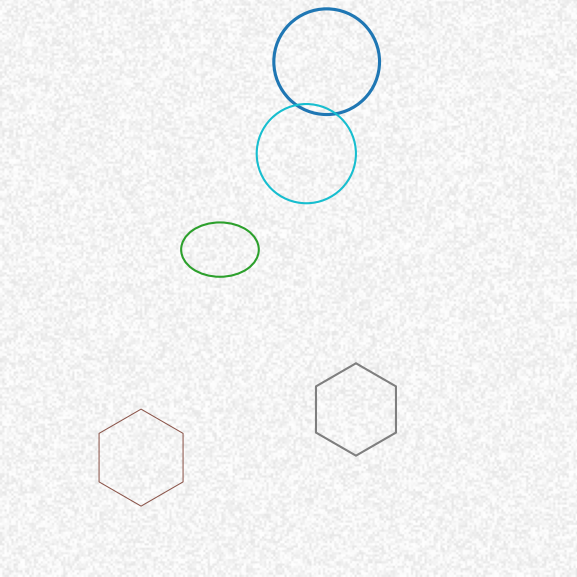[{"shape": "circle", "thickness": 1.5, "radius": 0.46, "center": [0.566, 0.892]}, {"shape": "oval", "thickness": 1, "radius": 0.34, "center": [0.381, 0.567]}, {"shape": "hexagon", "thickness": 0.5, "radius": 0.42, "center": [0.244, 0.207]}, {"shape": "hexagon", "thickness": 1, "radius": 0.4, "center": [0.616, 0.29]}, {"shape": "circle", "thickness": 1, "radius": 0.43, "center": [0.53, 0.733]}]